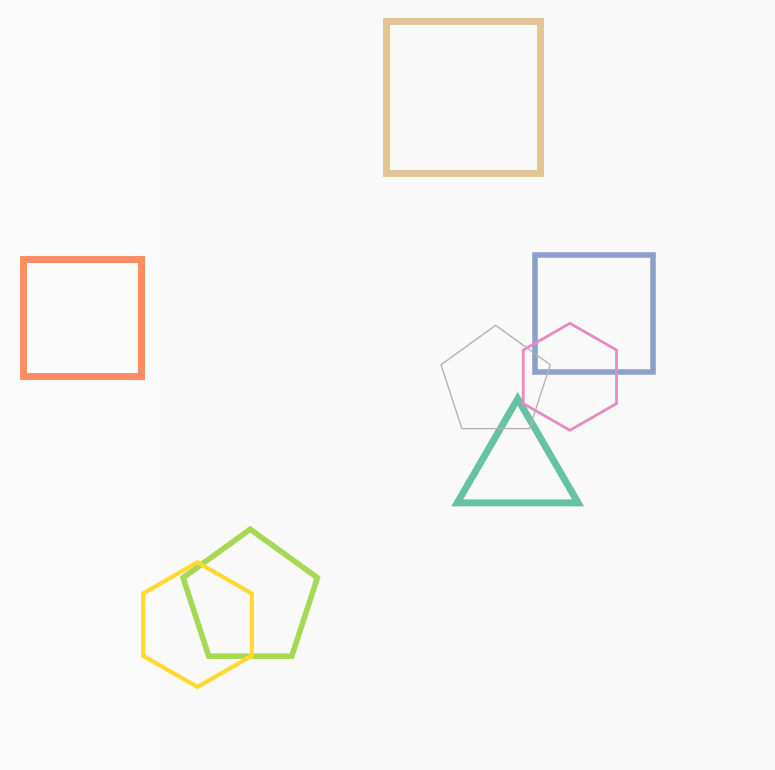[{"shape": "triangle", "thickness": 2.5, "radius": 0.45, "center": [0.668, 0.392]}, {"shape": "square", "thickness": 2.5, "radius": 0.38, "center": [0.106, 0.588]}, {"shape": "square", "thickness": 2, "radius": 0.38, "center": [0.767, 0.593]}, {"shape": "hexagon", "thickness": 1, "radius": 0.35, "center": [0.735, 0.511]}, {"shape": "pentagon", "thickness": 2, "radius": 0.46, "center": [0.323, 0.222]}, {"shape": "hexagon", "thickness": 1.5, "radius": 0.4, "center": [0.255, 0.189]}, {"shape": "square", "thickness": 2.5, "radius": 0.49, "center": [0.597, 0.874]}, {"shape": "pentagon", "thickness": 0.5, "radius": 0.37, "center": [0.64, 0.503]}]